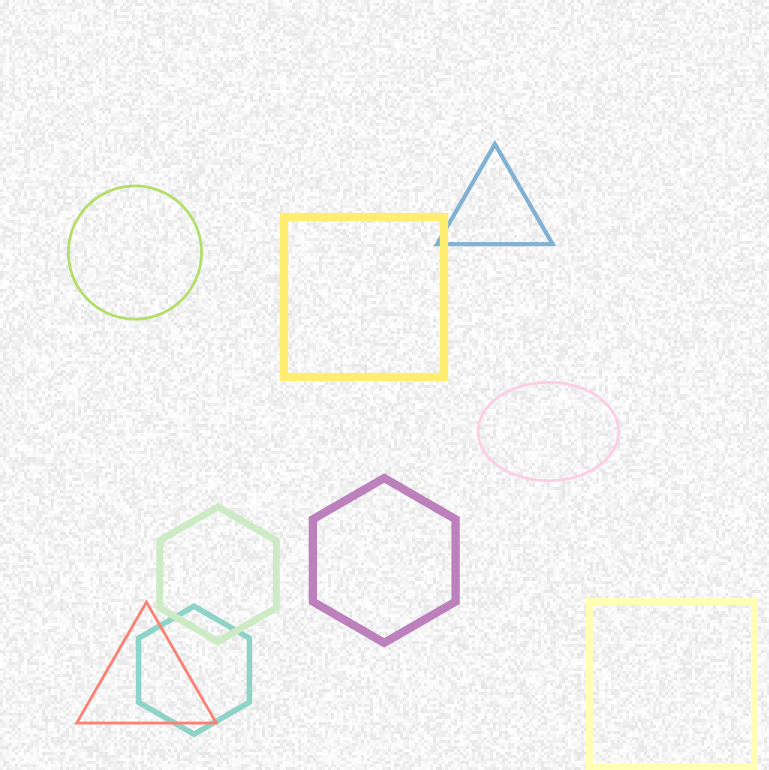[{"shape": "hexagon", "thickness": 2, "radius": 0.42, "center": [0.252, 0.13]}, {"shape": "square", "thickness": 2.5, "radius": 0.53, "center": [0.872, 0.113]}, {"shape": "triangle", "thickness": 1, "radius": 0.52, "center": [0.19, 0.113]}, {"shape": "triangle", "thickness": 1.5, "radius": 0.43, "center": [0.643, 0.726]}, {"shape": "circle", "thickness": 1, "radius": 0.43, "center": [0.175, 0.672]}, {"shape": "oval", "thickness": 1, "radius": 0.46, "center": [0.712, 0.44]}, {"shape": "hexagon", "thickness": 3, "radius": 0.54, "center": [0.499, 0.272]}, {"shape": "hexagon", "thickness": 2.5, "radius": 0.44, "center": [0.283, 0.254]}, {"shape": "square", "thickness": 3, "radius": 0.52, "center": [0.473, 0.614]}]